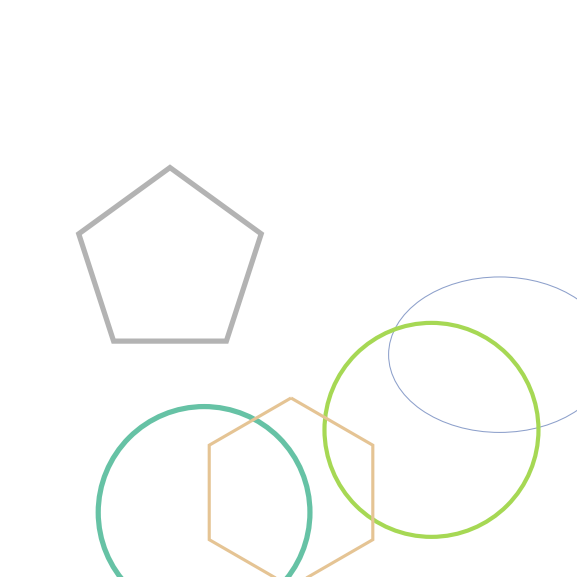[{"shape": "circle", "thickness": 2.5, "radius": 0.92, "center": [0.353, 0.112]}, {"shape": "oval", "thickness": 0.5, "radius": 0.96, "center": [0.865, 0.385]}, {"shape": "circle", "thickness": 2, "radius": 0.93, "center": [0.747, 0.255]}, {"shape": "hexagon", "thickness": 1.5, "radius": 0.82, "center": [0.504, 0.146]}, {"shape": "pentagon", "thickness": 2.5, "radius": 0.83, "center": [0.294, 0.543]}]